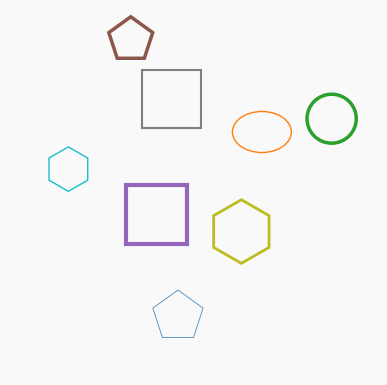[{"shape": "pentagon", "thickness": 0.5, "radius": 0.34, "center": [0.459, 0.179]}, {"shape": "oval", "thickness": 1, "radius": 0.38, "center": [0.676, 0.657]}, {"shape": "circle", "thickness": 2.5, "radius": 0.32, "center": [0.856, 0.692]}, {"shape": "square", "thickness": 3, "radius": 0.39, "center": [0.404, 0.443]}, {"shape": "pentagon", "thickness": 2.5, "radius": 0.3, "center": [0.337, 0.897]}, {"shape": "square", "thickness": 1.5, "radius": 0.38, "center": [0.443, 0.743]}, {"shape": "hexagon", "thickness": 2, "radius": 0.41, "center": [0.623, 0.399]}, {"shape": "hexagon", "thickness": 1, "radius": 0.29, "center": [0.176, 0.561]}]